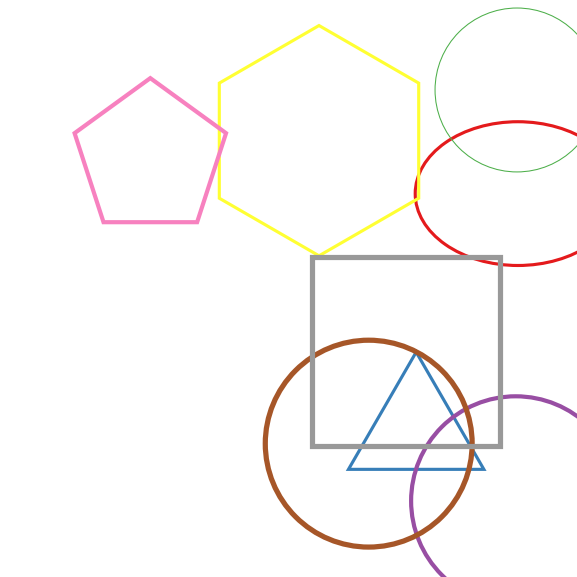[{"shape": "oval", "thickness": 1.5, "radius": 0.89, "center": [0.897, 0.664]}, {"shape": "triangle", "thickness": 1.5, "radius": 0.68, "center": [0.721, 0.254]}, {"shape": "circle", "thickness": 0.5, "radius": 0.71, "center": [0.895, 0.843]}, {"shape": "circle", "thickness": 2, "radius": 0.91, "center": [0.893, 0.132]}, {"shape": "hexagon", "thickness": 1.5, "radius": 1.0, "center": [0.552, 0.756]}, {"shape": "circle", "thickness": 2.5, "radius": 0.9, "center": [0.638, 0.231]}, {"shape": "pentagon", "thickness": 2, "radius": 0.69, "center": [0.26, 0.726]}, {"shape": "square", "thickness": 2.5, "radius": 0.82, "center": [0.703, 0.39]}]